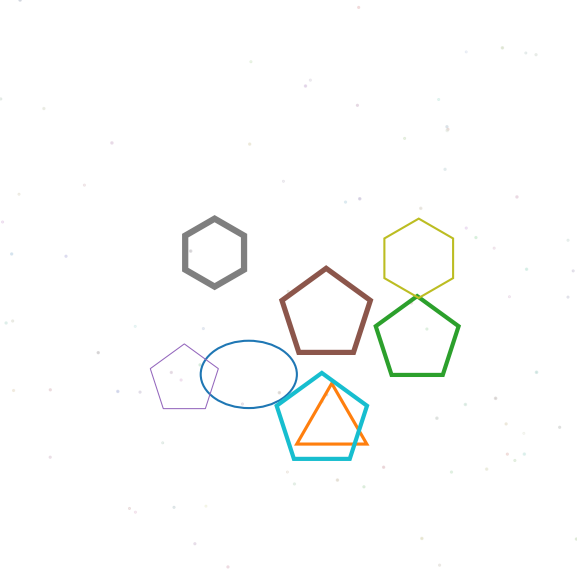[{"shape": "oval", "thickness": 1, "radius": 0.42, "center": [0.431, 0.351]}, {"shape": "triangle", "thickness": 1.5, "radius": 0.35, "center": [0.574, 0.265]}, {"shape": "pentagon", "thickness": 2, "radius": 0.38, "center": [0.722, 0.411]}, {"shape": "pentagon", "thickness": 0.5, "radius": 0.31, "center": [0.319, 0.342]}, {"shape": "pentagon", "thickness": 2.5, "radius": 0.4, "center": [0.565, 0.454]}, {"shape": "hexagon", "thickness": 3, "radius": 0.29, "center": [0.372, 0.562]}, {"shape": "hexagon", "thickness": 1, "radius": 0.34, "center": [0.725, 0.552]}, {"shape": "pentagon", "thickness": 2, "radius": 0.41, "center": [0.557, 0.271]}]